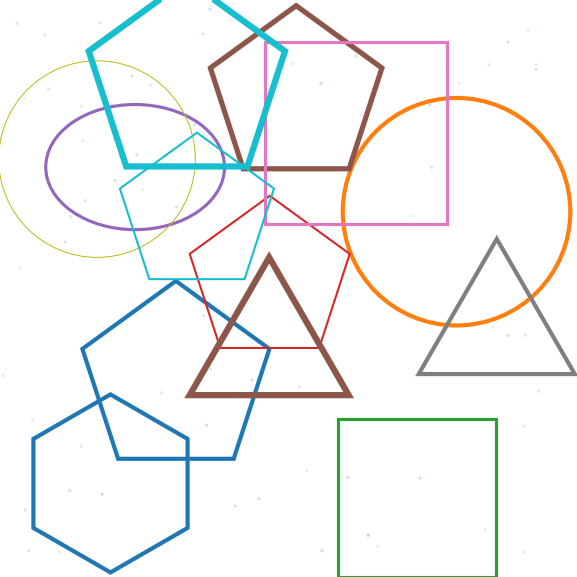[{"shape": "pentagon", "thickness": 2, "radius": 0.85, "center": [0.305, 0.342]}, {"shape": "hexagon", "thickness": 2, "radius": 0.77, "center": [0.191, 0.162]}, {"shape": "circle", "thickness": 2, "radius": 0.99, "center": [0.791, 0.633]}, {"shape": "square", "thickness": 1.5, "radius": 0.68, "center": [0.722, 0.137]}, {"shape": "pentagon", "thickness": 1, "radius": 0.73, "center": [0.467, 0.514]}, {"shape": "oval", "thickness": 1.5, "radius": 0.77, "center": [0.234, 0.71]}, {"shape": "triangle", "thickness": 3, "radius": 0.79, "center": [0.466, 0.394]}, {"shape": "pentagon", "thickness": 2.5, "radius": 0.78, "center": [0.513, 0.833]}, {"shape": "square", "thickness": 1.5, "radius": 0.79, "center": [0.616, 0.769]}, {"shape": "triangle", "thickness": 2, "radius": 0.78, "center": [0.86, 0.429]}, {"shape": "circle", "thickness": 0.5, "radius": 0.85, "center": [0.168, 0.724]}, {"shape": "pentagon", "thickness": 3, "radius": 0.89, "center": [0.324, 0.855]}, {"shape": "pentagon", "thickness": 1, "radius": 0.7, "center": [0.341, 0.629]}]